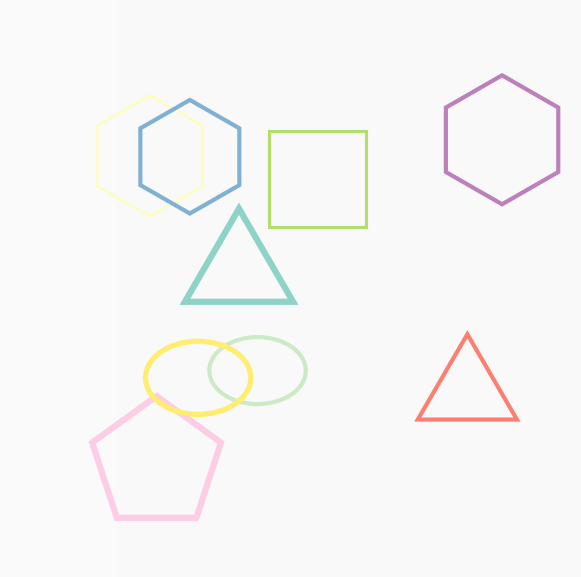[{"shape": "triangle", "thickness": 3, "radius": 0.54, "center": [0.411, 0.53]}, {"shape": "hexagon", "thickness": 1, "radius": 0.52, "center": [0.258, 0.729]}, {"shape": "triangle", "thickness": 2, "radius": 0.49, "center": [0.804, 0.322]}, {"shape": "hexagon", "thickness": 2, "radius": 0.49, "center": [0.327, 0.728]}, {"shape": "square", "thickness": 1.5, "radius": 0.42, "center": [0.546, 0.689]}, {"shape": "pentagon", "thickness": 3, "radius": 0.58, "center": [0.269, 0.197]}, {"shape": "hexagon", "thickness": 2, "radius": 0.56, "center": [0.864, 0.757]}, {"shape": "oval", "thickness": 2, "radius": 0.41, "center": [0.443, 0.357]}, {"shape": "oval", "thickness": 2.5, "radius": 0.45, "center": [0.341, 0.345]}]